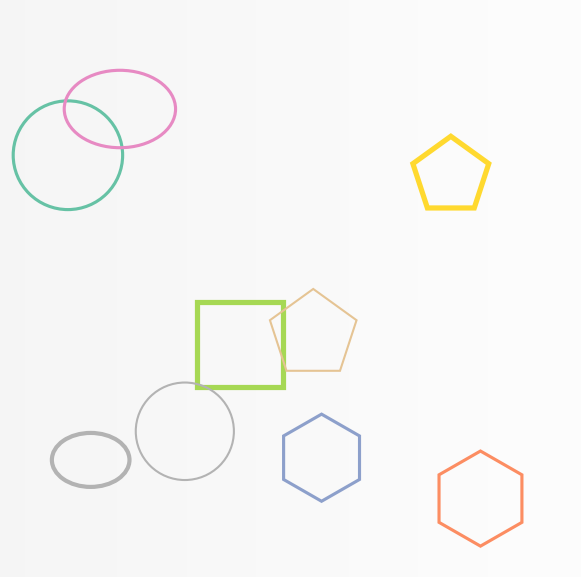[{"shape": "circle", "thickness": 1.5, "radius": 0.47, "center": [0.117, 0.73]}, {"shape": "hexagon", "thickness": 1.5, "radius": 0.41, "center": [0.827, 0.136]}, {"shape": "hexagon", "thickness": 1.5, "radius": 0.38, "center": [0.553, 0.207]}, {"shape": "oval", "thickness": 1.5, "radius": 0.48, "center": [0.206, 0.81]}, {"shape": "square", "thickness": 2.5, "radius": 0.37, "center": [0.413, 0.402]}, {"shape": "pentagon", "thickness": 2.5, "radius": 0.34, "center": [0.776, 0.695]}, {"shape": "pentagon", "thickness": 1, "radius": 0.39, "center": [0.539, 0.42]}, {"shape": "oval", "thickness": 2, "radius": 0.33, "center": [0.156, 0.203]}, {"shape": "circle", "thickness": 1, "radius": 0.42, "center": [0.318, 0.252]}]